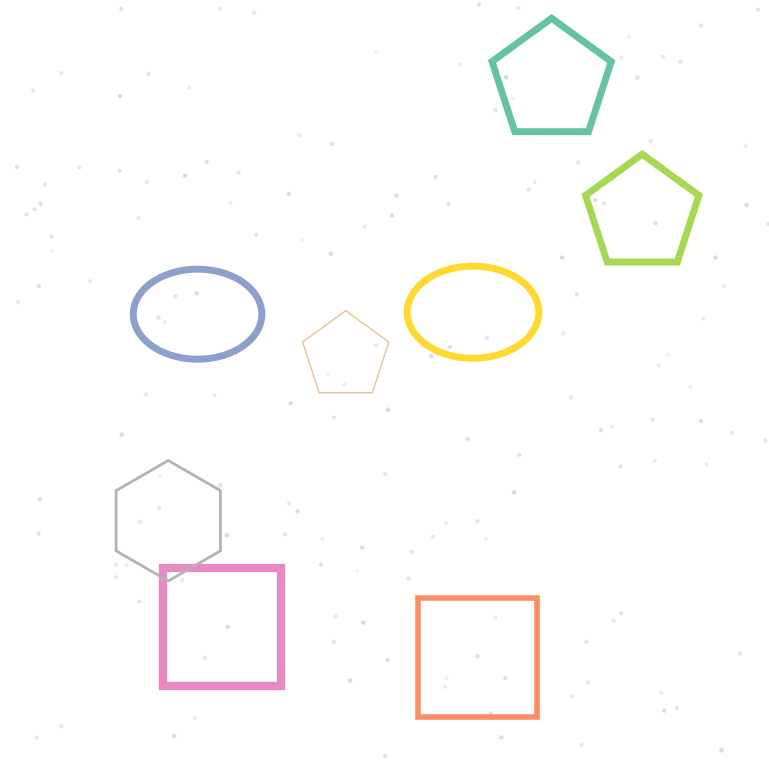[{"shape": "pentagon", "thickness": 2.5, "radius": 0.41, "center": [0.716, 0.895]}, {"shape": "square", "thickness": 2, "radius": 0.39, "center": [0.62, 0.146]}, {"shape": "oval", "thickness": 2.5, "radius": 0.42, "center": [0.257, 0.592]}, {"shape": "square", "thickness": 3, "radius": 0.38, "center": [0.288, 0.186]}, {"shape": "pentagon", "thickness": 2.5, "radius": 0.39, "center": [0.834, 0.722]}, {"shape": "oval", "thickness": 2.5, "radius": 0.43, "center": [0.614, 0.595]}, {"shape": "pentagon", "thickness": 0.5, "radius": 0.29, "center": [0.449, 0.538]}, {"shape": "hexagon", "thickness": 1, "radius": 0.39, "center": [0.219, 0.324]}]